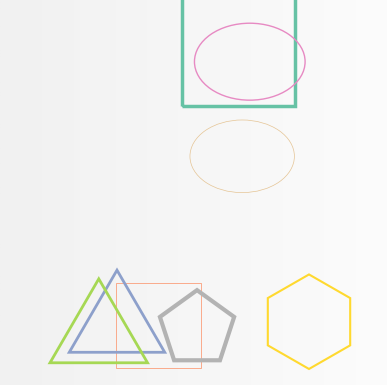[{"shape": "square", "thickness": 2.5, "radius": 0.73, "center": [0.615, 0.87]}, {"shape": "square", "thickness": 0.5, "radius": 0.55, "center": [0.409, 0.154]}, {"shape": "triangle", "thickness": 2, "radius": 0.71, "center": [0.302, 0.156]}, {"shape": "oval", "thickness": 1, "radius": 0.71, "center": [0.645, 0.84]}, {"shape": "triangle", "thickness": 2, "radius": 0.73, "center": [0.255, 0.13]}, {"shape": "hexagon", "thickness": 1.5, "radius": 0.61, "center": [0.797, 0.164]}, {"shape": "oval", "thickness": 0.5, "radius": 0.67, "center": [0.625, 0.594]}, {"shape": "pentagon", "thickness": 3, "radius": 0.5, "center": [0.508, 0.146]}]